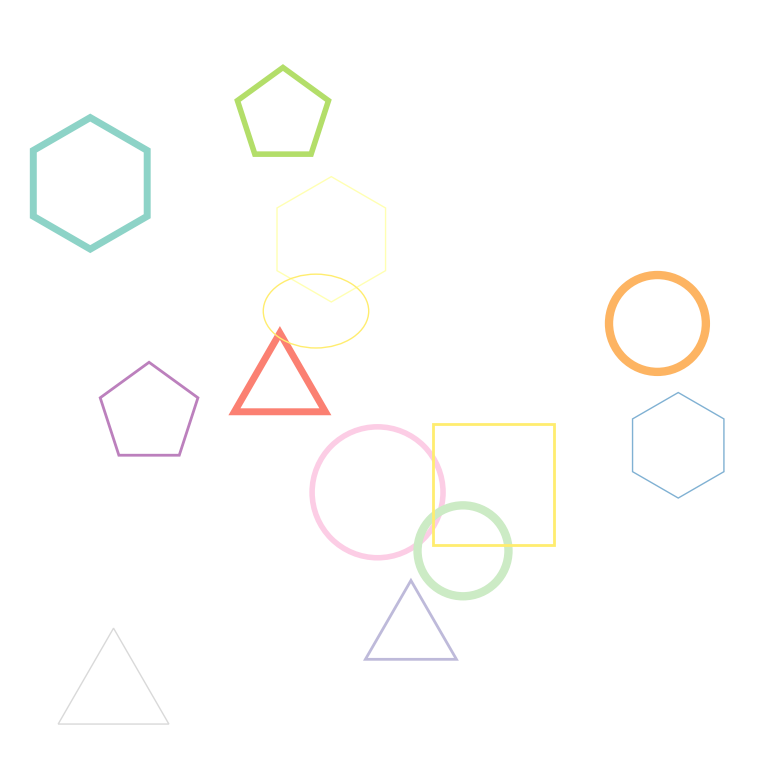[{"shape": "hexagon", "thickness": 2.5, "radius": 0.43, "center": [0.117, 0.762]}, {"shape": "hexagon", "thickness": 0.5, "radius": 0.41, "center": [0.43, 0.689]}, {"shape": "triangle", "thickness": 1, "radius": 0.34, "center": [0.534, 0.178]}, {"shape": "triangle", "thickness": 2.5, "radius": 0.34, "center": [0.364, 0.499]}, {"shape": "hexagon", "thickness": 0.5, "radius": 0.34, "center": [0.881, 0.422]}, {"shape": "circle", "thickness": 3, "radius": 0.31, "center": [0.854, 0.58]}, {"shape": "pentagon", "thickness": 2, "radius": 0.31, "center": [0.367, 0.85]}, {"shape": "circle", "thickness": 2, "radius": 0.43, "center": [0.49, 0.361]}, {"shape": "triangle", "thickness": 0.5, "radius": 0.42, "center": [0.147, 0.101]}, {"shape": "pentagon", "thickness": 1, "radius": 0.33, "center": [0.194, 0.463]}, {"shape": "circle", "thickness": 3, "radius": 0.3, "center": [0.601, 0.285]}, {"shape": "square", "thickness": 1, "radius": 0.39, "center": [0.641, 0.371]}, {"shape": "oval", "thickness": 0.5, "radius": 0.34, "center": [0.41, 0.596]}]